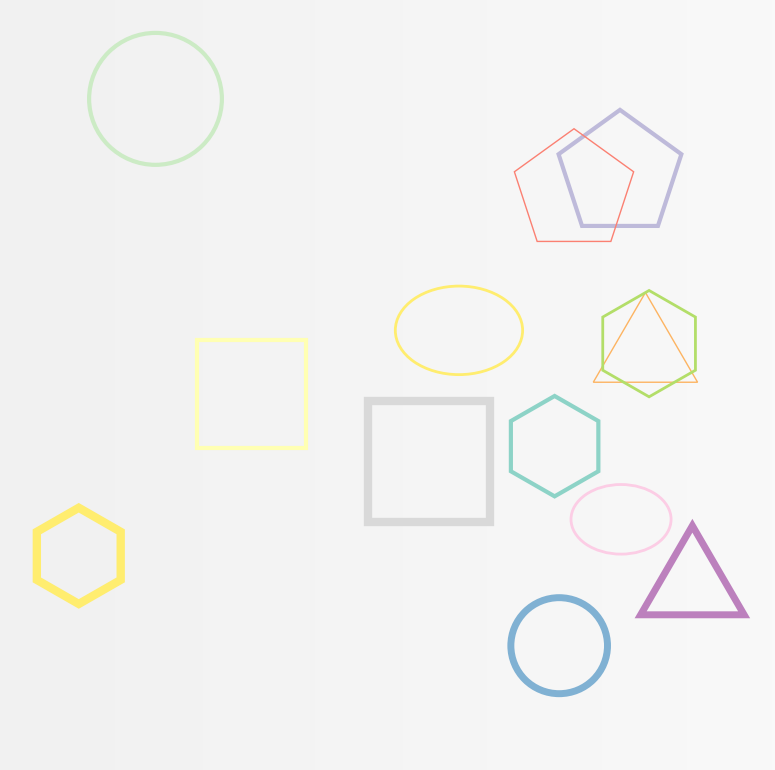[{"shape": "hexagon", "thickness": 1.5, "radius": 0.33, "center": [0.716, 0.421]}, {"shape": "square", "thickness": 1.5, "radius": 0.35, "center": [0.325, 0.488]}, {"shape": "pentagon", "thickness": 1.5, "radius": 0.42, "center": [0.8, 0.774]}, {"shape": "pentagon", "thickness": 0.5, "radius": 0.4, "center": [0.741, 0.752]}, {"shape": "circle", "thickness": 2.5, "radius": 0.31, "center": [0.722, 0.161]}, {"shape": "triangle", "thickness": 0.5, "radius": 0.39, "center": [0.833, 0.542]}, {"shape": "hexagon", "thickness": 1, "radius": 0.35, "center": [0.838, 0.554]}, {"shape": "oval", "thickness": 1, "radius": 0.32, "center": [0.801, 0.326]}, {"shape": "square", "thickness": 3, "radius": 0.39, "center": [0.553, 0.401]}, {"shape": "triangle", "thickness": 2.5, "radius": 0.39, "center": [0.893, 0.24]}, {"shape": "circle", "thickness": 1.5, "radius": 0.43, "center": [0.201, 0.872]}, {"shape": "hexagon", "thickness": 3, "radius": 0.31, "center": [0.102, 0.278]}, {"shape": "oval", "thickness": 1, "radius": 0.41, "center": [0.592, 0.571]}]